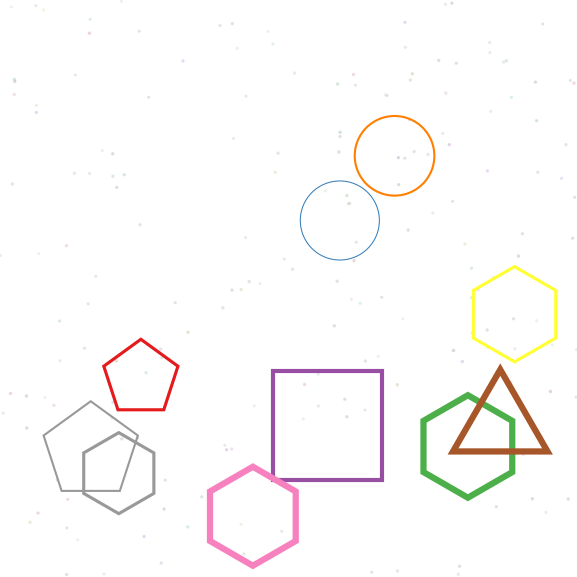[{"shape": "pentagon", "thickness": 1.5, "radius": 0.34, "center": [0.244, 0.344]}, {"shape": "circle", "thickness": 0.5, "radius": 0.34, "center": [0.588, 0.617]}, {"shape": "hexagon", "thickness": 3, "radius": 0.44, "center": [0.81, 0.226]}, {"shape": "square", "thickness": 2, "radius": 0.47, "center": [0.568, 0.262]}, {"shape": "circle", "thickness": 1, "radius": 0.34, "center": [0.683, 0.729]}, {"shape": "hexagon", "thickness": 1.5, "radius": 0.41, "center": [0.891, 0.455]}, {"shape": "triangle", "thickness": 3, "radius": 0.47, "center": [0.866, 0.265]}, {"shape": "hexagon", "thickness": 3, "radius": 0.43, "center": [0.438, 0.105]}, {"shape": "pentagon", "thickness": 1, "radius": 0.43, "center": [0.157, 0.219]}, {"shape": "hexagon", "thickness": 1.5, "radius": 0.35, "center": [0.206, 0.18]}]